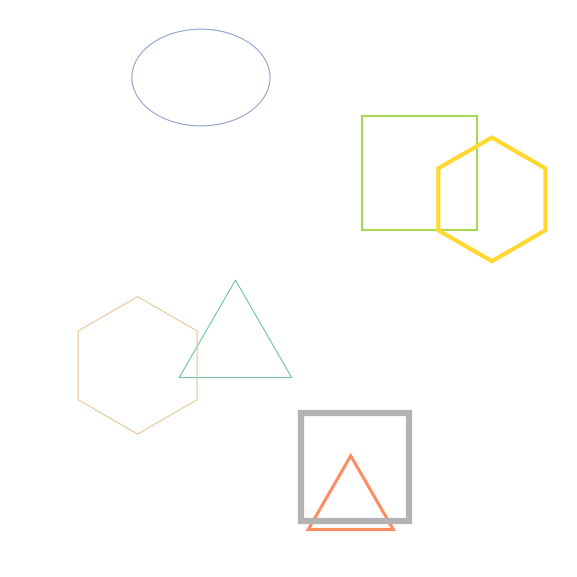[{"shape": "triangle", "thickness": 0.5, "radius": 0.56, "center": [0.408, 0.402]}, {"shape": "triangle", "thickness": 1.5, "radius": 0.43, "center": [0.607, 0.125]}, {"shape": "oval", "thickness": 0.5, "radius": 0.6, "center": [0.348, 0.865]}, {"shape": "square", "thickness": 1, "radius": 0.5, "center": [0.727, 0.699]}, {"shape": "hexagon", "thickness": 2, "radius": 0.54, "center": [0.852, 0.654]}, {"shape": "hexagon", "thickness": 0.5, "radius": 0.59, "center": [0.238, 0.367]}, {"shape": "square", "thickness": 3, "radius": 0.47, "center": [0.615, 0.191]}]